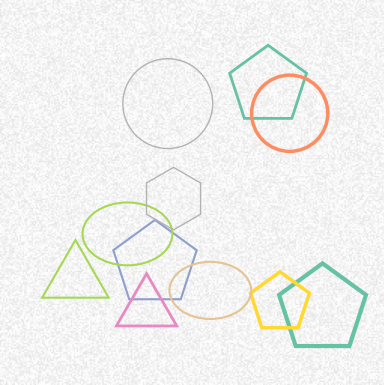[{"shape": "pentagon", "thickness": 2, "radius": 0.52, "center": [0.696, 0.777]}, {"shape": "pentagon", "thickness": 3, "radius": 0.59, "center": [0.838, 0.197]}, {"shape": "circle", "thickness": 2.5, "radius": 0.5, "center": [0.753, 0.706]}, {"shape": "pentagon", "thickness": 1.5, "radius": 0.57, "center": [0.403, 0.315]}, {"shape": "triangle", "thickness": 2, "radius": 0.45, "center": [0.381, 0.199]}, {"shape": "triangle", "thickness": 1.5, "radius": 0.5, "center": [0.196, 0.277]}, {"shape": "oval", "thickness": 1.5, "radius": 0.58, "center": [0.331, 0.392]}, {"shape": "pentagon", "thickness": 2.5, "radius": 0.4, "center": [0.727, 0.214]}, {"shape": "oval", "thickness": 1.5, "radius": 0.53, "center": [0.546, 0.246]}, {"shape": "hexagon", "thickness": 1, "radius": 0.41, "center": [0.451, 0.484]}, {"shape": "circle", "thickness": 1, "radius": 0.58, "center": [0.436, 0.731]}]